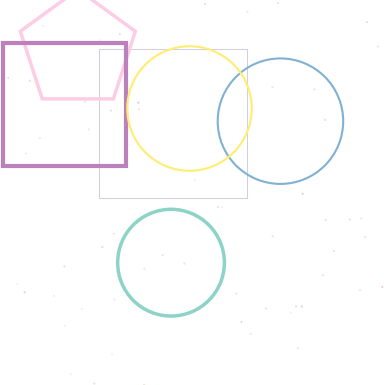[{"shape": "circle", "thickness": 2.5, "radius": 0.69, "center": [0.444, 0.318]}, {"shape": "square", "thickness": 0.5, "radius": 0.96, "center": [0.449, 0.679]}, {"shape": "circle", "thickness": 1.5, "radius": 0.81, "center": [0.728, 0.685]}, {"shape": "pentagon", "thickness": 2.5, "radius": 0.79, "center": [0.202, 0.87]}, {"shape": "square", "thickness": 3, "radius": 0.8, "center": [0.168, 0.728]}, {"shape": "circle", "thickness": 1.5, "radius": 0.81, "center": [0.492, 0.718]}]